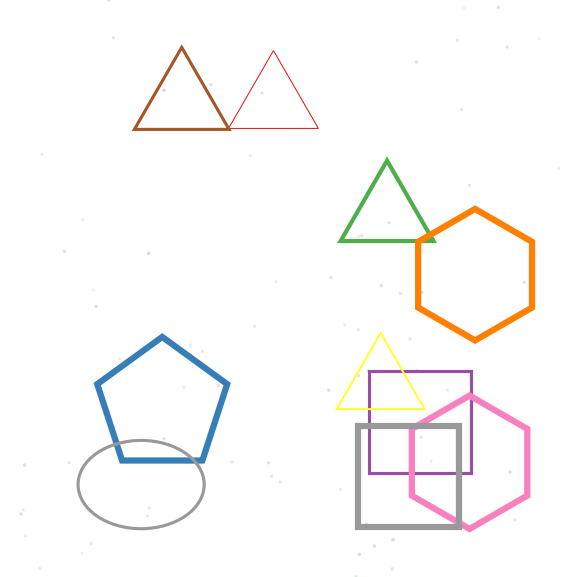[{"shape": "triangle", "thickness": 0.5, "radius": 0.45, "center": [0.474, 0.822]}, {"shape": "pentagon", "thickness": 3, "radius": 0.59, "center": [0.281, 0.297]}, {"shape": "triangle", "thickness": 2, "radius": 0.46, "center": [0.67, 0.628]}, {"shape": "square", "thickness": 1.5, "radius": 0.44, "center": [0.727, 0.268]}, {"shape": "hexagon", "thickness": 3, "radius": 0.57, "center": [0.823, 0.523]}, {"shape": "triangle", "thickness": 1, "radius": 0.44, "center": [0.659, 0.335]}, {"shape": "triangle", "thickness": 1.5, "radius": 0.47, "center": [0.315, 0.822]}, {"shape": "hexagon", "thickness": 3, "radius": 0.58, "center": [0.813, 0.199]}, {"shape": "oval", "thickness": 1.5, "radius": 0.55, "center": [0.244, 0.16]}, {"shape": "square", "thickness": 3, "radius": 0.44, "center": [0.707, 0.174]}]